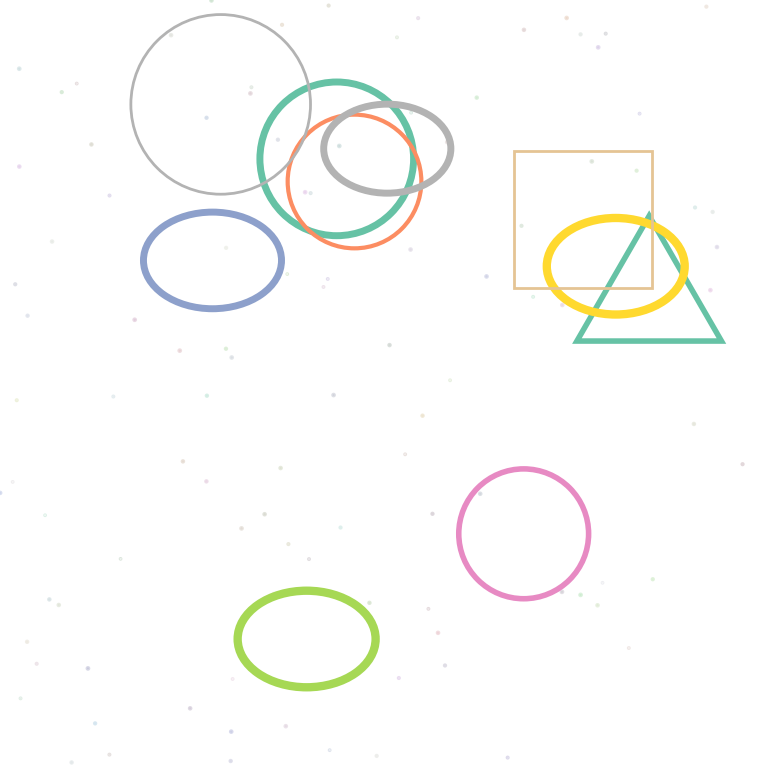[{"shape": "circle", "thickness": 2.5, "radius": 0.5, "center": [0.437, 0.794]}, {"shape": "triangle", "thickness": 2, "radius": 0.54, "center": [0.843, 0.611]}, {"shape": "circle", "thickness": 1.5, "radius": 0.43, "center": [0.46, 0.764]}, {"shape": "oval", "thickness": 2.5, "radius": 0.45, "center": [0.276, 0.662]}, {"shape": "circle", "thickness": 2, "radius": 0.42, "center": [0.68, 0.307]}, {"shape": "oval", "thickness": 3, "radius": 0.45, "center": [0.398, 0.17]}, {"shape": "oval", "thickness": 3, "radius": 0.45, "center": [0.8, 0.654]}, {"shape": "square", "thickness": 1, "radius": 0.45, "center": [0.757, 0.715]}, {"shape": "oval", "thickness": 2.5, "radius": 0.41, "center": [0.503, 0.807]}, {"shape": "circle", "thickness": 1, "radius": 0.58, "center": [0.287, 0.864]}]